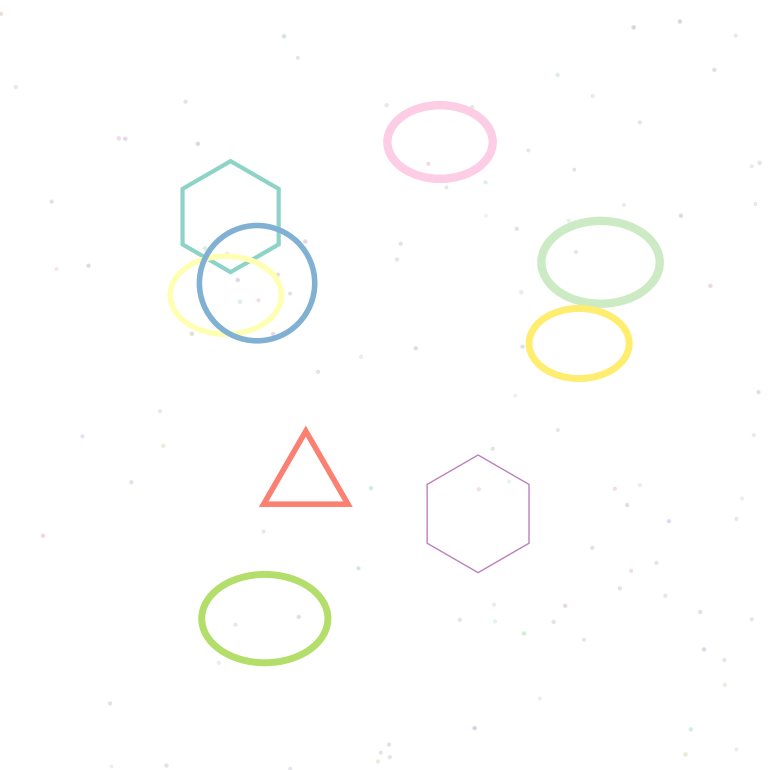[{"shape": "hexagon", "thickness": 1.5, "radius": 0.36, "center": [0.3, 0.719]}, {"shape": "oval", "thickness": 2, "radius": 0.36, "center": [0.293, 0.617]}, {"shape": "triangle", "thickness": 2, "radius": 0.32, "center": [0.397, 0.377]}, {"shape": "circle", "thickness": 2, "radius": 0.37, "center": [0.334, 0.632]}, {"shape": "oval", "thickness": 2.5, "radius": 0.41, "center": [0.344, 0.197]}, {"shape": "oval", "thickness": 3, "radius": 0.34, "center": [0.572, 0.816]}, {"shape": "hexagon", "thickness": 0.5, "radius": 0.38, "center": [0.621, 0.333]}, {"shape": "oval", "thickness": 3, "radius": 0.38, "center": [0.78, 0.659]}, {"shape": "oval", "thickness": 2.5, "radius": 0.33, "center": [0.752, 0.554]}]